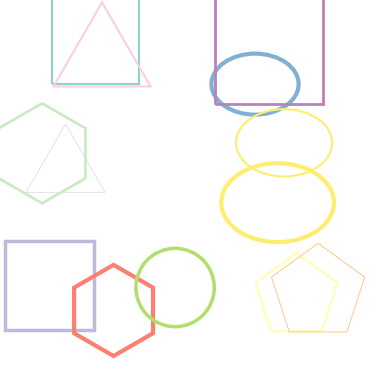[{"shape": "square", "thickness": 1.5, "radius": 0.56, "center": [0.248, 0.896]}, {"shape": "pentagon", "thickness": 1.5, "radius": 0.56, "center": [0.77, 0.23]}, {"shape": "square", "thickness": 2.5, "radius": 0.58, "center": [0.129, 0.258]}, {"shape": "hexagon", "thickness": 3, "radius": 0.59, "center": [0.295, 0.194]}, {"shape": "oval", "thickness": 3, "radius": 0.57, "center": [0.662, 0.781]}, {"shape": "pentagon", "thickness": 0.5, "radius": 0.64, "center": [0.826, 0.241]}, {"shape": "circle", "thickness": 2.5, "radius": 0.51, "center": [0.455, 0.253]}, {"shape": "triangle", "thickness": 1.5, "radius": 0.73, "center": [0.265, 0.848]}, {"shape": "triangle", "thickness": 0.5, "radius": 0.59, "center": [0.17, 0.559]}, {"shape": "square", "thickness": 2, "radius": 0.7, "center": [0.699, 0.872]}, {"shape": "hexagon", "thickness": 2, "radius": 0.65, "center": [0.109, 0.602]}, {"shape": "oval", "thickness": 3, "radius": 0.73, "center": [0.721, 0.474]}, {"shape": "oval", "thickness": 1.5, "radius": 0.62, "center": [0.738, 0.629]}]